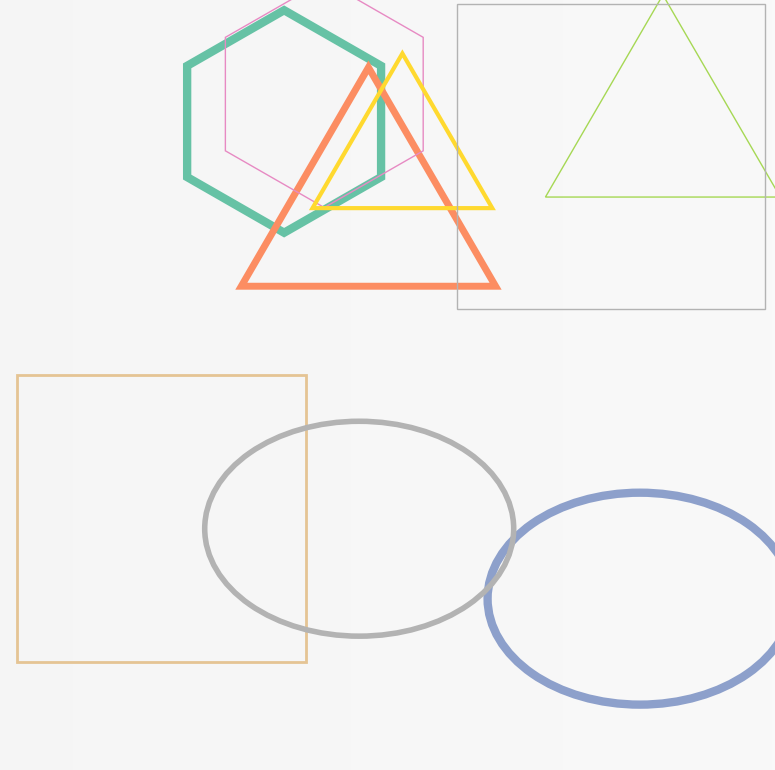[{"shape": "hexagon", "thickness": 3, "radius": 0.72, "center": [0.367, 0.842]}, {"shape": "triangle", "thickness": 2.5, "radius": 0.95, "center": [0.475, 0.723]}, {"shape": "oval", "thickness": 3, "radius": 0.98, "center": [0.826, 0.223]}, {"shape": "hexagon", "thickness": 0.5, "radius": 0.74, "center": [0.418, 0.878]}, {"shape": "triangle", "thickness": 0.5, "radius": 0.87, "center": [0.855, 0.832]}, {"shape": "triangle", "thickness": 1.5, "radius": 0.67, "center": [0.519, 0.797]}, {"shape": "square", "thickness": 1, "radius": 0.93, "center": [0.208, 0.326]}, {"shape": "square", "thickness": 0.5, "radius": 0.99, "center": [0.788, 0.797]}, {"shape": "oval", "thickness": 2, "radius": 1.0, "center": [0.463, 0.313]}]